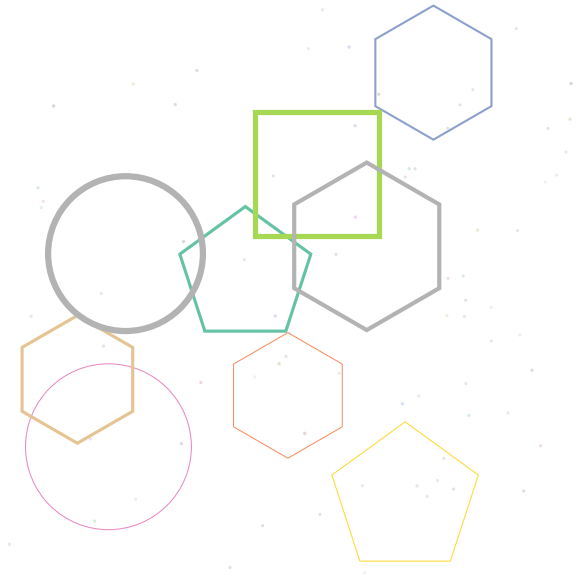[{"shape": "pentagon", "thickness": 1.5, "radius": 0.6, "center": [0.425, 0.522]}, {"shape": "hexagon", "thickness": 0.5, "radius": 0.54, "center": [0.499, 0.314]}, {"shape": "hexagon", "thickness": 1, "radius": 0.58, "center": [0.75, 0.873]}, {"shape": "circle", "thickness": 0.5, "radius": 0.72, "center": [0.188, 0.226]}, {"shape": "square", "thickness": 2.5, "radius": 0.54, "center": [0.549, 0.698]}, {"shape": "pentagon", "thickness": 0.5, "radius": 0.67, "center": [0.702, 0.135]}, {"shape": "hexagon", "thickness": 1.5, "radius": 0.55, "center": [0.134, 0.342]}, {"shape": "circle", "thickness": 3, "radius": 0.67, "center": [0.217, 0.56]}, {"shape": "hexagon", "thickness": 2, "radius": 0.73, "center": [0.635, 0.573]}]